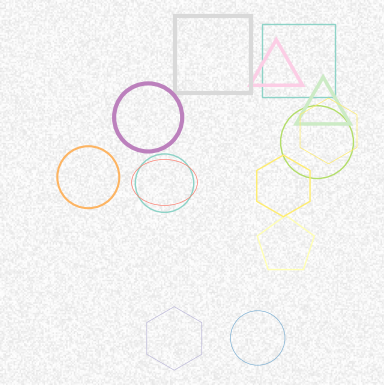[{"shape": "square", "thickness": 1, "radius": 0.48, "center": [0.775, 0.843]}, {"shape": "circle", "thickness": 1, "radius": 0.38, "center": [0.427, 0.524]}, {"shape": "pentagon", "thickness": 1, "radius": 0.39, "center": [0.742, 0.363]}, {"shape": "hexagon", "thickness": 0.5, "radius": 0.41, "center": [0.453, 0.121]}, {"shape": "oval", "thickness": 0.5, "radius": 0.43, "center": [0.427, 0.526]}, {"shape": "circle", "thickness": 0.5, "radius": 0.35, "center": [0.669, 0.122]}, {"shape": "circle", "thickness": 1.5, "radius": 0.4, "center": [0.229, 0.54]}, {"shape": "circle", "thickness": 1, "radius": 0.47, "center": [0.823, 0.631]}, {"shape": "triangle", "thickness": 2.5, "radius": 0.39, "center": [0.718, 0.818]}, {"shape": "square", "thickness": 3, "radius": 0.5, "center": [0.553, 0.858]}, {"shape": "circle", "thickness": 3, "radius": 0.44, "center": [0.385, 0.695]}, {"shape": "triangle", "thickness": 2.5, "radius": 0.41, "center": [0.839, 0.719]}, {"shape": "hexagon", "thickness": 1, "radius": 0.4, "center": [0.736, 0.517]}, {"shape": "hexagon", "thickness": 0.5, "radius": 0.43, "center": [0.853, 0.66]}]